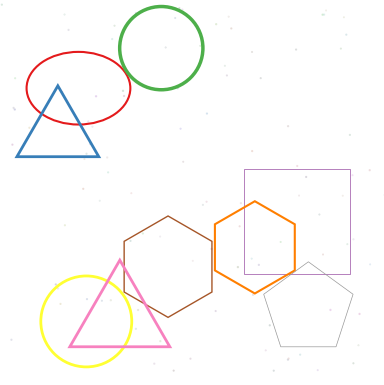[{"shape": "oval", "thickness": 1.5, "radius": 0.67, "center": [0.204, 0.771]}, {"shape": "triangle", "thickness": 2, "radius": 0.61, "center": [0.15, 0.654]}, {"shape": "circle", "thickness": 2.5, "radius": 0.54, "center": [0.419, 0.875]}, {"shape": "square", "thickness": 0.5, "radius": 0.68, "center": [0.772, 0.425]}, {"shape": "hexagon", "thickness": 1.5, "radius": 0.6, "center": [0.662, 0.358]}, {"shape": "circle", "thickness": 2, "radius": 0.59, "center": [0.224, 0.165]}, {"shape": "hexagon", "thickness": 1, "radius": 0.66, "center": [0.436, 0.307]}, {"shape": "triangle", "thickness": 2, "radius": 0.75, "center": [0.311, 0.174]}, {"shape": "pentagon", "thickness": 0.5, "radius": 0.61, "center": [0.801, 0.198]}]